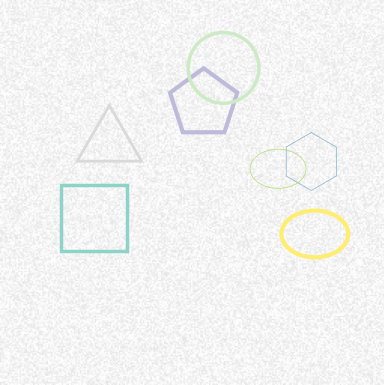[{"shape": "square", "thickness": 2.5, "radius": 0.43, "center": [0.244, 0.433]}, {"shape": "pentagon", "thickness": 3, "radius": 0.46, "center": [0.529, 0.731]}, {"shape": "hexagon", "thickness": 0.5, "radius": 0.38, "center": [0.808, 0.58]}, {"shape": "oval", "thickness": 0.5, "radius": 0.36, "center": [0.722, 0.562]}, {"shape": "triangle", "thickness": 2, "radius": 0.48, "center": [0.284, 0.63]}, {"shape": "circle", "thickness": 2.5, "radius": 0.46, "center": [0.581, 0.824]}, {"shape": "oval", "thickness": 3, "radius": 0.43, "center": [0.818, 0.392]}]